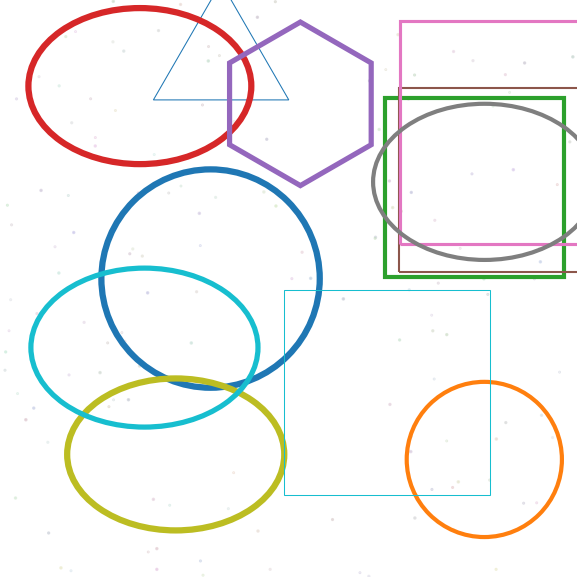[{"shape": "circle", "thickness": 3, "radius": 0.95, "center": [0.365, 0.517]}, {"shape": "triangle", "thickness": 0.5, "radius": 0.68, "center": [0.383, 0.894]}, {"shape": "circle", "thickness": 2, "radius": 0.67, "center": [0.839, 0.204]}, {"shape": "square", "thickness": 2, "radius": 0.77, "center": [0.822, 0.674]}, {"shape": "oval", "thickness": 3, "radius": 0.96, "center": [0.242, 0.85]}, {"shape": "hexagon", "thickness": 2.5, "radius": 0.71, "center": [0.52, 0.819]}, {"shape": "square", "thickness": 1, "radius": 0.8, "center": [0.85, 0.687]}, {"shape": "square", "thickness": 1.5, "radius": 0.97, "center": [0.885, 0.77]}, {"shape": "oval", "thickness": 2, "radius": 0.97, "center": [0.839, 0.684]}, {"shape": "oval", "thickness": 3, "radius": 0.94, "center": [0.304, 0.212]}, {"shape": "oval", "thickness": 2.5, "radius": 0.98, "center": [0.25, 0.397]}, {"shape": "square", "thickness": 0.5, "radius": 0.89, "center": [0.67, 0.319]}]